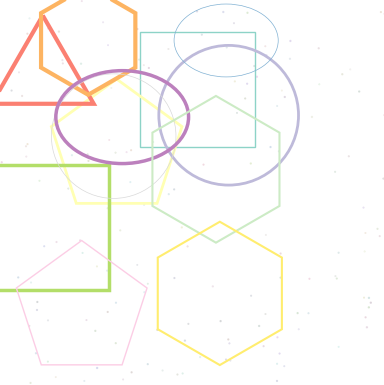[{"shape": "square", "thickness": 1, "radius": 0.75, "center": [0.513, 0.767]}, {"shape": "pentagon", "thickness": 2, "radius": 0.89, "center": [0.303, 0.616]}, {"shape": "circle", "thickness": 2, "radius": 0.91, "center": [0.594, 0.701]}, {"shape": "triangle", "thickness": 3, "radius": 0.76, "center": [0.111, 0.807]}, {"shape": "oval", "thickness": 0.5, "radius": 0.68, "center": [0.587, 0.895]}, {"shape": "hexagon", "thickness": 3, "radius": 0.71, "center": [0.229, 0.895]}, {"shape": "square", "thickness": 2.5, "radius": 0.81, "center": [0.12, 0.409]}, {"shape": "pentagon", "thickness": 1, "radius": 0.89, "center": [0.212, 0.197]}, {"shape": "circle", "thickness": 0.5, "radius": 0.81, "center": [0.295, 0.646]}, {"shape": "oval", "thickness": 2.5, "radius": 0.86, "center": [0.317, 0.696]}, {"shape": "hexagon", "thickness": 1.5, "radius": 0.95, "center": [0.561, 0.56]}, {"shape": "hexagon", "thickness": 1.5, "radius": 0.93, "center": [0.571, 0.238]}]